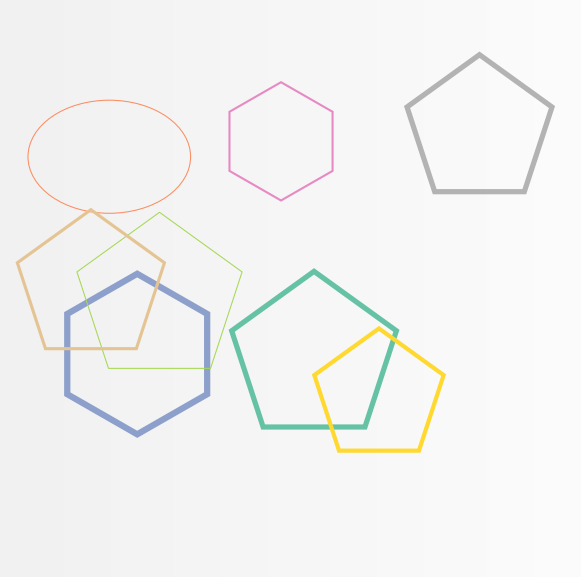[{"shape": "pentagon", "thickness": 2.5, "radius": 0.74, "center": [0.54, 0.38]}, {"shape": "oval", "thickness": 0.5, "radius": 0.7, "center": [0.188, 0.728]}, {"shape": "hexagon", "thickness": 3, "radius": 0.69, "center": [0.236, 0.386]}, {"shape": "hexagon", "thickness": 1, "radius": 0.51, "center": [0.483, 0.754]}, {"shape": "pentagon", "thickness": 0.5, "radius": 0.75, "center": [0.274, 0.482]}, {"shape": "pentagon", "thickness": 2, "radius": 0.58, "center": [0.652, 0.313]}, {"shape": "pentagon", "thickness": 1.5, "radius": 0.67, "center": [0.156, 0.503]}, {"shape": "pentagon", "thickness": 2.5, "radius": 0.66, "center": [0.825, 0.773]}]